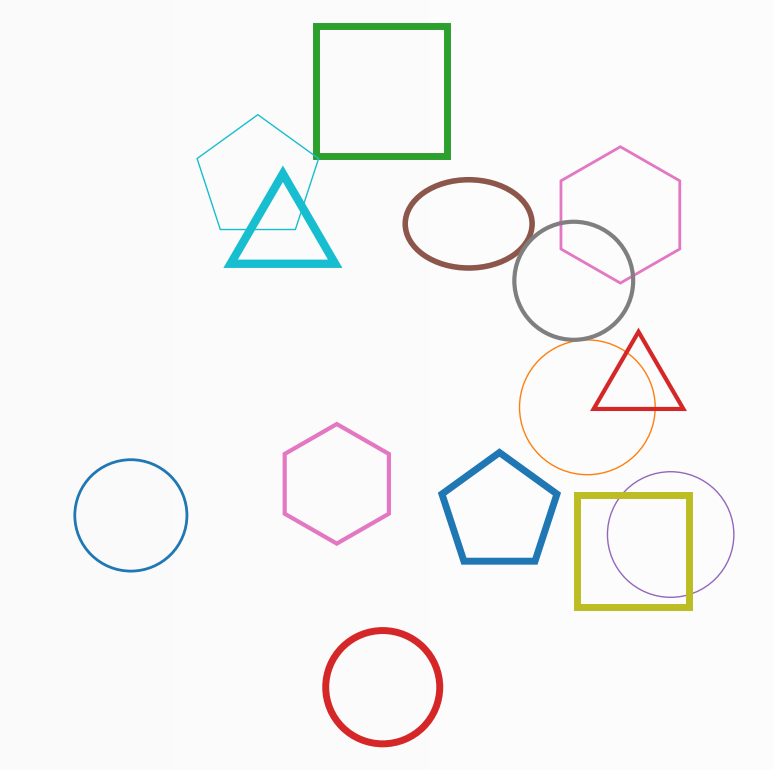[{"shape": "circle", "thickness": 1, "radius": 0.36, "center": [0.169, 0.331]}, {"shape": "pentagon", "thickness": 2.5, "radius": 0.39, "center": [0.644, 0.334]}, {"shape": "circle", "thickness": 0.5, "radius": 0.44, "center": [0.758, 0.471]}, {"shape": "square", "thickness": 2.5, "radius": 0.42, "center": [0.492, 0.882]}, {"shape": "triangle", "thickness": 1.5, "radius": 0.33, "center": [0.824, 0.502]}, {"shape": "circle", "thickness": 2.5, "radius": 0.37, "center": [0.494, 0.108]}, {"shape": "circle", "thickness": 0.5, "radius": 0.41, "center": [0.865, 0.306]}, {"shape": "oval", "thickness": 2, "radius": 0.41, "center": [0.605, 0.709]}, {"shape": "hexagon", "thickness": 1.5, "radius": 0.39, "center": [0.435, 0.372]}, {"shape": "hexagon", "thickness": 1, "radius": 0.44, "center": [0.8, 0.721]}, {"shape": "circle", "thickness": 1.5, "radius": 0.38, "center": [0.74, 0.635]}, {"shape": "square", "thickness": 2.5, "radius": 0.36, "center": [0.817, 0.285]}, {"shape": "triangle", "thickness": 3, "radius": 0.39, "center": [0.365, 0.696]}, {"shape": "pentagon", "thickness": 0.5, "radius": 0.41, "center": [0.333, 0.769]}]